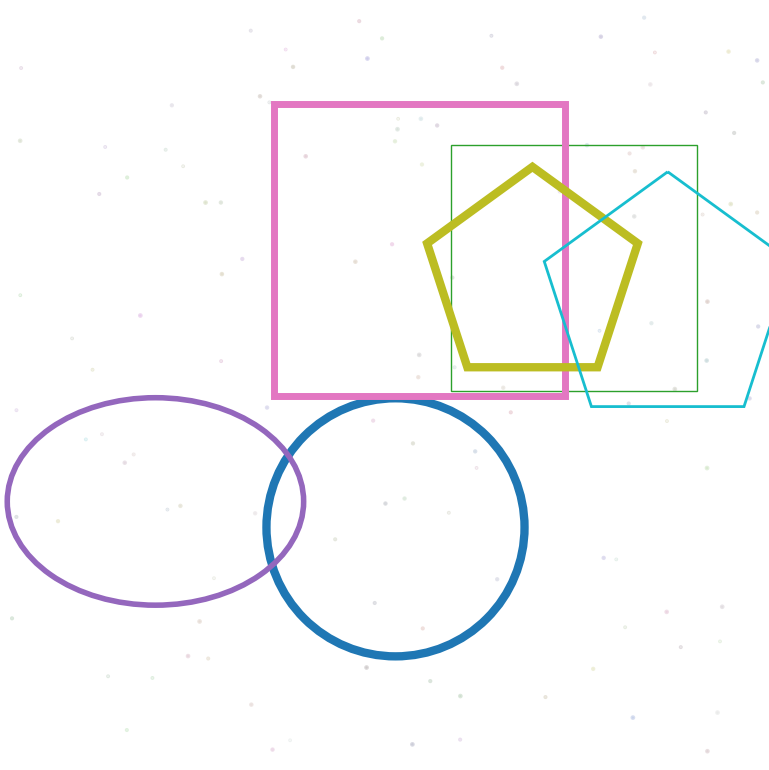[{"shape": "circle", "thickness": 3, "radius": 0.84, "center": [0.514, 0.315]}, {"shape": "square", "thickness": 0.5, "radius": 0.8, "center": [0.745, 0.652]}, {"shape": "oval", "thickness": 2, "radius": 0.96, "center": [0.202, 0.349]}, {"shape": "square", "thickness": 2.5, "radius": 0.95, "center": [0.545, 0.675]}, {"shape": "pentagon", "thickness": 3, "radius": 0.72, "center": [0.692, 0.639]}, {"shape": "pentagon", "thickness": 1, "radius": 0.84, "center": [0.867, 0.608]}]